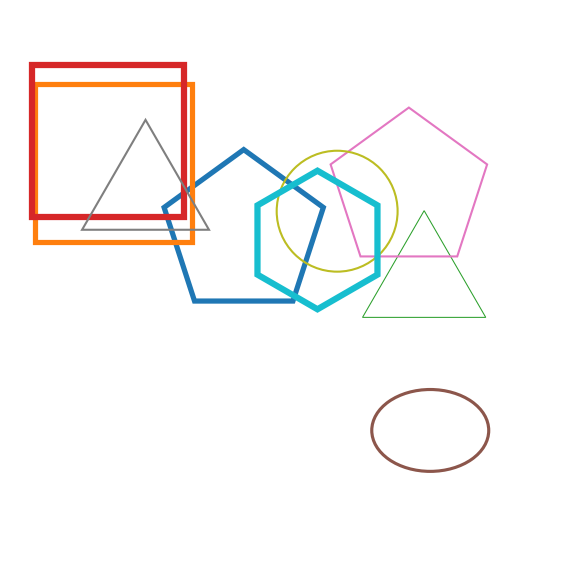[{"shape": "pentagon", "thickness": 2.5, "radius": 0.72, "center": [0.422, 0.595]}, {"shape": "square", "thickness": 2.5, "radius": 0.68, "center": [0.197, 0.717]}, {"shape": "triangle", "thickness": 0.5, "radius": 0.62, "center": [0.734, 0.511]}, {"shape": "square", "thickness": 3, "radius": 0.66, "center": [0.187, 0.755]}, {"shape": "oval", "thickness": 1.5, "radius": 0.51, "center": [0.745, 0.254]}, {"shape": "pentagon", "thickness": 1, "radius": 0.71, "center": [0.708, 0.67]}, {"shape": "triangle", "thickness": 1, "radius": 0.63, "center": [0.252, 0.665]}, {"shape": "circle", "thickness": 1, "radius": 0.52, "center": [0.584, 0.633]}, {"shape": "hexagon", "thickness": 3, "radius": 0.6, "center": [0.55, 0.584]}]